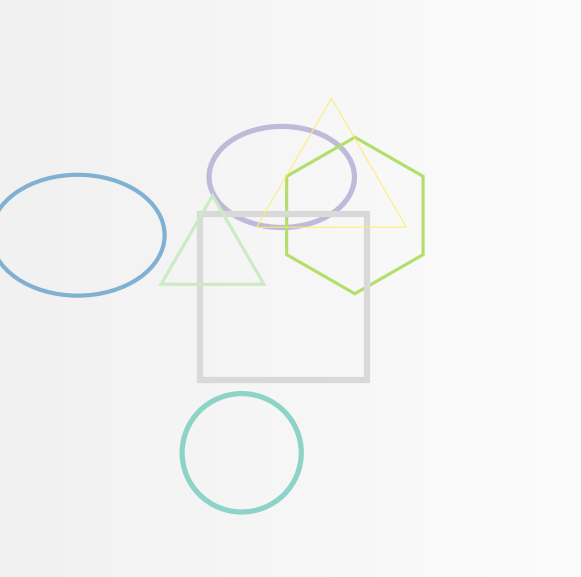[{"shape": "circle", "thickness": 2.5, "radius": 0.51, "center": [0.416, 0.215]}, {"shape": "oval", "thickness": 2.5, "radius": 0.63, "center": [0.485, 0.693]}, {"shape": "oval", "thickness": 2, "radius": 0.75, "center": [0.134, 0.592]}, {"shape": "hexagon", "thickness": 1.5, "radius": 0.68, "center": [0.611, 0.626]}, {"shape": "square", "thickness": 3, "radius": 0.72, "center": [0.488, 0.485]}, {"shape": "triangle", "thickness": 1.5, "radius": 0.51, "center": [0.366, 0.558]}, {"shape": "triangle", "thickness": 0.5, "radius": 0.74, "center": [0.57, 0.68]}]